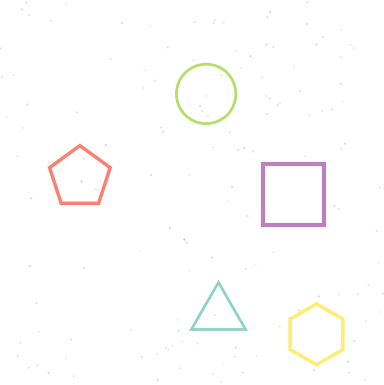[{"shape": "triangle", "thickness": 2, "radius": 0.41, "center": [0.567, 0.185]}, {"shape": "pentagon", "thickness": 2.5, "radius": 0.41, "center": [0.208, 0.539]}, {"shape": "circle", "thickness": 2, "radius": 0.39, "center": [0.535, 0.756]}, {"shape": "square", "thickness": 3, "radius": 0.4, "center": [0.763, 0.494]}, {"shape": "hexagon", "thickness": 2.5, "radius": 0.4, "center": [0.822, 0.132]}]